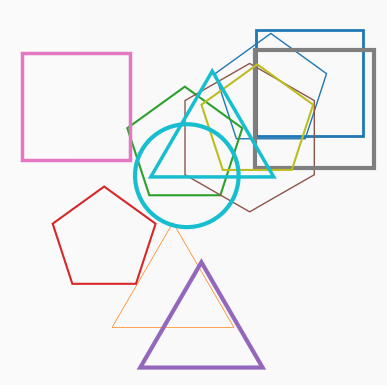[{"shape": "pentagon", "thickness": 1, "radius": 0.76, "center": [0.699, 0.762]}, {"shape": "square", "thickness": 2, "radius": 0.69, "center": [0.799, 0.784]}, {"shape": "triangle", "thickness": 0.5, "radius": 0.91, "center": [0.446, 0.24]}, {"shape": "pentagon", "thickness": 1.5, "radius": 0.78, "center": [0.477, 0.619]}, {"shape": "pentagon", "thickness": 1.5, "radius": 0.7, "center": [0.269, 0.376]}, {"shape": "triangle", "thickness": 3, "radius": 0.91, "center": [0.52, 0.136]}, {"shape": "hexagon", "thickness": 1, "radius": 0.96, "center": [0.644, 0.642]}, {"shape": "square", "thickness": 2.5, "radius": 0.7, "center": [0.197, 0.723]}, {"shape": "square", "thickness": 3, "radius": 0.77, "center": [0.812, 0.717]}, {"shape": "pentagon", "thickness": 1.5, "radius": 0.76, "center": [0.664, 0.681]}, {"shape": "circle", "thickness": 3, "radius": 0.67, "center": [0.482, 0.544]}, {"shape": "triangle", "thickness": 2.5, "radius": 0.92, "center": [0.548, 0.632]}]